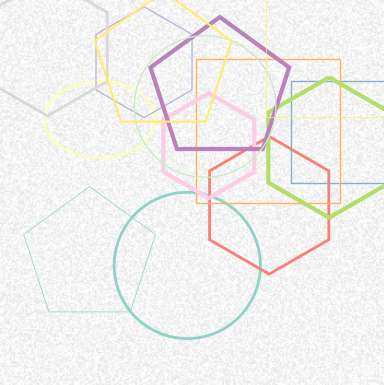[{"shape": "circle", "thickness": 2, "radius": 0.95, "center": [0.486, 0.311]}, {"shape": "pentagon", "thickness": 0.5, "radius": 0.9, "center": [0.233, 0.335]}, {"shape": "oval", "thickness": 1.5, "radius": 0.71, "center": [0.26, 0.69]}, {"shape": "hexagon", "thickness": 1, "radius": 0.72, "center": [0.374, 0.838]}, {"shape": "hexagon", "thickness": 2, "radius": 0.89, "center": [0.699, 0.467]}, {"shape": "square", "thickness": 1, "radius": 0.67, "center": [0.889, 0.657]}, {"shape": "square", "thickness": 1, "radius": 0.94, "center": [0.695, 0.659]}, {"shape": "hexagon", "thickness": 3, "radius": 0.91, "center": [0.855, 0.617]}, {"shape": "hexagon", "thickness": 3, "radius": 0.68, "center": [0.543, 0.622]}, {"shape": "hexagon", "thickness": 2, "radius": 0.9, "center": [0.123, 0.878]}, {"shape": "pentagon", "thickness": 3, "radius": 0.95, "center": [0.571, 0.766]}, {"shape": "circle", "thickness": 1, "radius": 0.92, "center": [0.533, 0.723]}, {"shape": "square", "thickness": 0.5, "radius": 0.89, "center": [0.869, 0.874]}, {"shape": "pentagon", "thickness": 1.5, "radius": 0.94, "center": [0.424, 0.836]}]